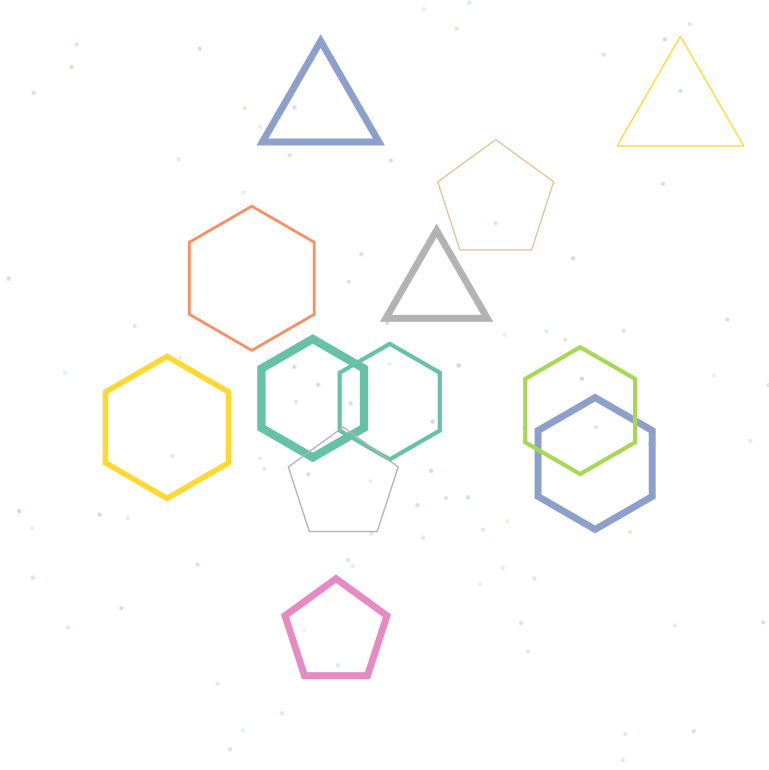[{"shape": "hexagon", "thickness": 1.5, "radius": 0.38, "center": [0.506, 0.478]}, {"shape": "hexagon", "thickness": 3, "radius": 0.38, "center": [0.406, 0.483]}, {"shape": "hexagon", "thickness": 1, "radius": 0.47, "center": [0.327, 0.639]}, {"shape": "triangle", "thickness": 2.5, "radius": 0.44, "center": [0.416, 0.859]}, {"shape": "hexagon", "thickness": 2.5, "radius": 0.43, "center": [0.773, 0.398]}, {"shape": "pentagon", "thickness": 2.5, "radius": 0.35, "center": [0.436, 0.179]}, {"shape": "hexagon", "thickness": 1.5, "radius": 0.41, "center": [0.753, 0.467]}, {"shape": "triangle", "thickness": 0.5, "radius": 0.47, "center": [0.884, 0.858]}, {"shape": "hexagon", "thickness": 2, "radius": 0.46, "center": [0.217, 0.445]}, {"shape": "pentagon", "thickness": 0.5, "radius": 0.4, "center": [0.644, 0.739]}, {"shape": "triangle", "thickness": 2.5, "radius": 0.38, "center": [0.567, 0.625]}, {"shape": "pentagon", "thickness": 0.5, "radius": 0.38, "center": [0.446, 0.37]}]